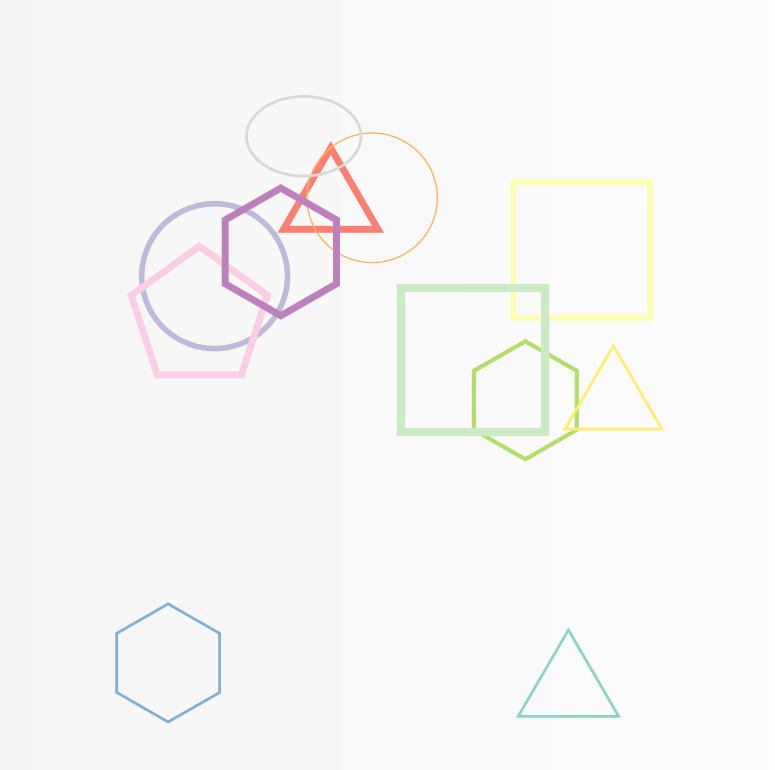[{"shape": "triangle", "thickness": 1, "radius": 0.37, "center": [0.733, 0.107]}, {"shape": "square", "thickness": 2, "radius": 0.44, "center": [0.75, 0.675]}, {"shape": "circle", "thickness": 2, "radius": 0.47, "center": [0.277, 0.641]}, {"shape": "triangle", "thickness": 2.5, "radius": 0.35, "center": [0.427, 0.737]}, {"shape": "hexagon", "thickness": 1, "radius": 0.38, "center": [0.217, 0.139]}, {"shape": "circle", "thickness": 0.5, "radius": 0.42, "center": [0.48, 0.743]}, {"shape": "hexagon", "thickness": 1.5, "radius": 0.38, "center": [0.678, 0.48]}, {"shape": "pentagon", "thickness": 2.5, "radius": 0.46, "center": [0.257, 0.588]}, {"shape": "oval", "thickness": 1, "radius": 0.37, "center": [0.392, 0.823]}, {"shape": "hexagon", "thickness": 2.5, "radius": 0.41, "center": [0.362, 0.673]}, {"shape": "square", "thickness": 3, "radius": 0.47, "center": [0.61, 0.533]}, {"shape": "triangle", "thickness": 1, "radius": 0.36, "center": [0.791, 0.479]}]